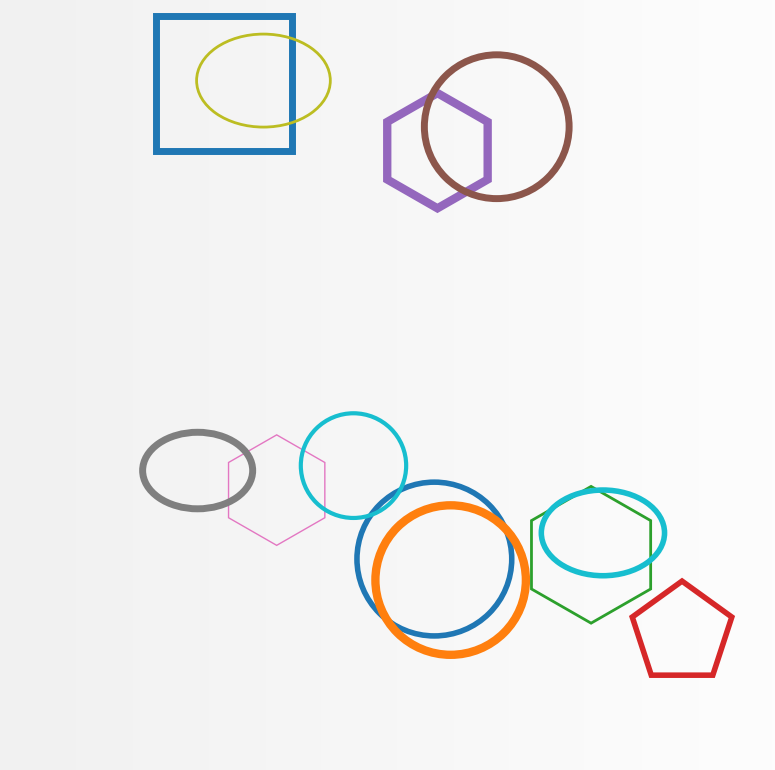[{"shape": "circle", "thickness": 2, "radius": 0.5, "center": [0.56, 0.274]}, {"shape": "square", "thickness": 2.5, "radius": 0.44, "center": [0.289, 0.891]}, {"shape": "circle", "thickness": 3, "radius": 0.49, "center": [0.581, 0.247]}, {"shape": "hexagon", "thickness": 1, "radius": 0.44, "center": [0.763, 0.279]}, {"shape": "pentagon", "thickness": 2, "radius": 0.34, "center": [0.88, 0.178]}, {"shape": "hexagon", "thickness": 3, "radius": 0.37, "center": [0.564, 0.804]}, {"shape": "circle", "thickness": 2.5, "radius": 0.47, "center": [0.641, 0.835]}, {"shape": "hexagon", "thickness": 0.5, "radius": 0.36, "center": [0.357, 0.363]}, {"shape": "oval", "thickness": 2.5, "radius": 0.35, "center": [0.255, 0.389]}, {"shape": "oval", "thickness": 1, "radius": 0.43, "center": [0.34, 0.895]}, {"shape": "circle", "thickness": 1.5, "radius": 0.34, "center": [0.456, 0.395]}, {"shape": "oval", "thickness": 2, "radius": 0.4, "center": [0.778, 0.308]}]